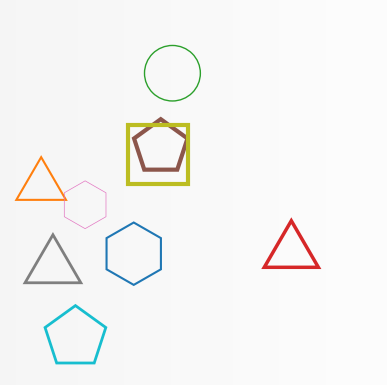[{"shape": "hexagon", "thickness": 1.5, "radius": 0.41, "center": [0.345, 0.341]}, {"shape": "triangle", "thickness": 1.5, "radius": 0.37, "center": [0.106, 0.518]}, {"shape": "circle", "thickness": 1, "radius": 0.36, "center": [0.445, 0.81]}, {"shape": "triangle", "thickness": 2.5, "radius": 0.4, "center": [0.752, 0.346]}, {"shape": "pentagon", "thickness": 3, "radius": 0.36, "center": [0.415, 0.618]}, {"shape": "hexagon", "thickness": 0.5, "radius": 0.31, "center": [0.22, 0.468]}, {"shape": "triangle", "thickness": 2, "radius": 0.42, "center": [0.137, 0.307]}, {"shape": "square", "thickness": 3, "radius": 0.39, "center": [0.407, 0.599]}, {"shape": "pentagon", "thickness": 2, "radius": 0.41, "center": [0.195, 0.124]}]